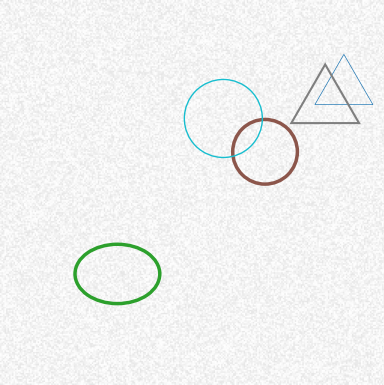[{"shape": "triangle", "thickness": 0.5, "radius": 0.44, "center": [0.893, 0.772]}, {"shape": "oval", "thickness": 2.5, "radius": 0.55, "center": [0.305, 0.288]}, {"shape": "circle", "thickness": 2.5, "radius": 0.42, "center": [0.688, 0.606]}, {"shape": "triangle", "thickness": 1.5, "radius": 0.51, "center": [0.845, 0.731]}, {"shape": "circle", "thickness": 1, "radius": 0.51, "center": [0.58, 0.692]}]